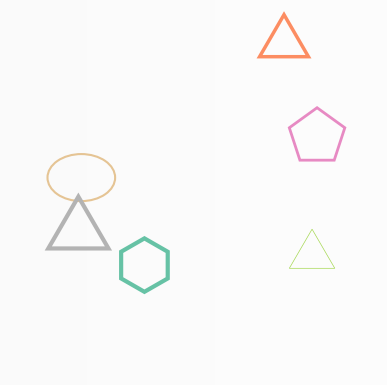[{"shape": "hexagon", "thickness": 3, "radius": 0.35, "center": [0.373, 0.311]}, {"shape": "triangle", "thickness": 2.5, "radius": 0.36, "center": [0.733, 0.889]}, {"shape": "pentagon", "thickness": 2, "radius": 0.38, "center": [0.818, 0.645]}, {"shape": "triangle", "thickness": 0.5, "radius": 0.34, "center": [0.805, 0.337]}, {"shape": "oval", "thickness": 1.5, "radius": 0.44, "center": [0.21, 0.539]}, {"shape": "triangle", "thickness": 3, "radius": 0.45, "center": [0.202, 0.399]}]